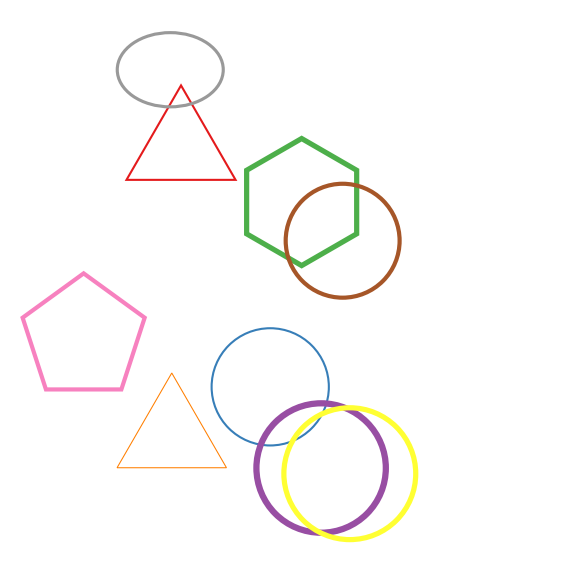[{"shape": "triangle", "thickness": 1, "radius": 0.55, "center": [0.313, 0.742]}, {"shape": "circle", "thickness": 1, "radius": 0.51, "center": [0.468, 0.329]}, {"shape": "hexagon", "thickness": 2.5, "radius": 0.55, "center": [0.522, 0.649]}, {"shape": "circle", "thickness": 3, "radius": 0.56, "center": [0.556, 0.189]}, {"shape": "triangle", "thickness": 0.5, "radius": 0.55, "center": [0.297, 0.244]}, {"shape": "circle", "thickness": 2.5, "radius": 0.57, "center": [0.606, 0.179]}, {"shape": "circle", "thickness": 2, "radius": 0.49, "center": [0.593, 0.582]}, {"shape": "pentagon", "thickness": 2, "radius": 0.56, "center": [0.145, 0.415]}, {"shape": "oval", "thickness": 1.5, "radius": 0.46, "center": [0.295, 0.878]}]